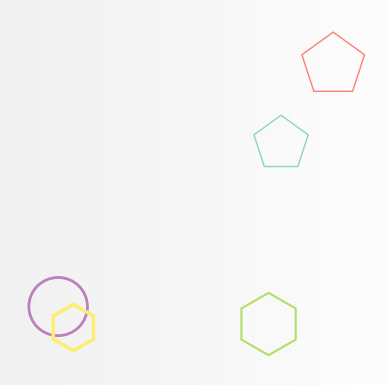[{"shape": "pentagon", "thickness": 1, "radius": 0.37, "center": [0.725, 0.627]}, {"shape": "pentagon", "thickness": 1, "radius": 0.42, "center": [0.86, 0.832]}, {"shape": "hexagon", "thickness": 1.5, "radius": 0.4, "center": [0.693, 0.158]}, {"shape": "circle", "thickness": 2, "radius": 0.38, "center": [0.15, 0.204]}, {"shape": "hexagon", "thickness": 2.5, "radius": 0.3, "center": [0.189, 0.149]}]